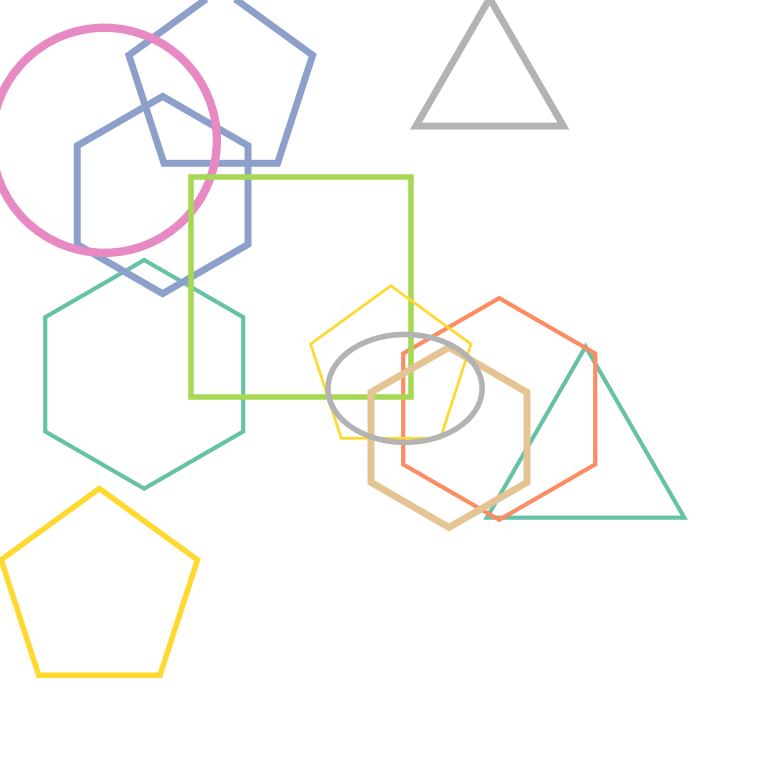[{"shape": "triangle", "thickness": 1.5, "radius": 0.74, "center": [0.76, 0.402]}, {"shape": "hexagon", "thickness": 1.5, "radius": 0.74, "center": [0.187, 0.514]}, {"shape": "hexagon", "thickness": 1.5, "radius": 0.72, "center": [0.648, 0.469]}, {"shape": "hexagon", "thickness": 2.5, "radius": 0.64, "center": [0.211, 0.747]}, {"shape": "pentagon", "thickness": 2.5, "radius": 0.63, "center": [0.287, 0.889]}, {"shape": "circle", "thickness": 3, "radius": 0.73, "center": [0.136, 0.818]}, {"shape": "square", "thickness": 2, "radius": 0.71, "center": [0.391, 0.628]}, {"shape": "pentagon", "thickness": 2, "radius": 0.67, "center": [0.129, 0.232]}, {"shape": "pentagon", "thickness": 1, "radius": 0.55, "center": [0.508, 0.519]}, {"shape": "hexagon", "thickness": 2.5, "radius": 0.58, "center": [0.583, 0.432]}, {"shape": "triangle", "thickness": 2.5, "radius": 0.55, "center": [0.636, 0.892]}, {"shape": "oval", "thickness": 2, "radius": 0.5, "center": [0.526, 0.496]}]